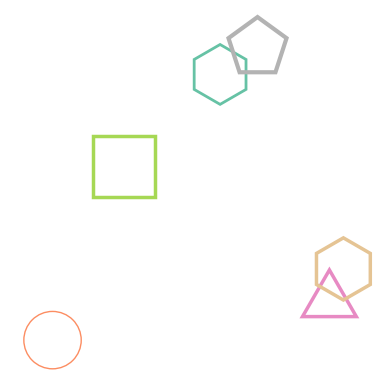[{"shape": "hexagon", "thickness": 2, "radius": 0.39, "center": [0.572, 0.807]}, {"shape": "circle", "thickness": 1, "radius": 0.37, "center": [0.136, 0.117]}, {"shape": "triangle", "thickness": 2.5, "radius": 0.4, "center": [0.856, 0.218]}, {"shape": "square", "thickness": 2.5, "radius": 0.4, "center": [0.322, 0.568]}, {"shape": "hexagon", "thickness": 2.5, "radius": 0.4, "center": [0.892, 0.301]}, {"shape": "pentagon", "thickness": 3, "radius": 0.4, "center": [0.669, 0.876]}]